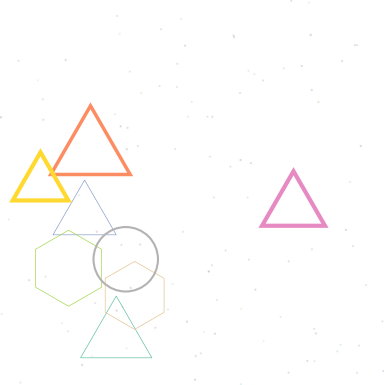[{"shape": "triangle", "thickness": 0.5, "radius": 0.53, "center": [0.302, 0.124]}, {"shape": "triangle", "thickness": 2.5, "radius": 0.59, "center": [0.235, 0.606]}, {"shape": "triangle", "thickness": 0.5, "radius": 0.47, "center": [0.22, 0.438]}, {"shape": "triangle", "thickness": 3, "radius": 0.47, "center": [0.762, 0.461]}, {"shape": "hexagon", "thickness": 0.5, "radius": 0.49, "center": [0.178, 0.303]}, {"shape": "triangle", "thickness": 3, "radius": 0.42, "center": [0.105, 0.521]}, {"shape": "hexagon", "thickness": 0.5, "radius": 0.44, "center": [0.35, 0.233]}, {"shape": "circle", "thickness": 1.5, "radius": 0.42, "center": [0.327, 0.327]}]